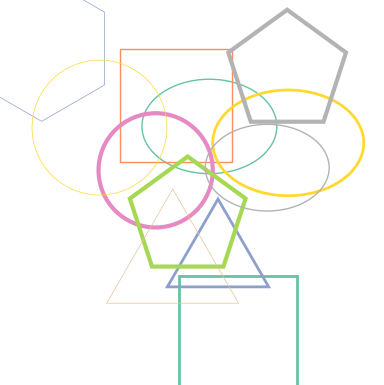[{"shape": "oval", "thickness": 1, "radius": 0.88, "center": [0.544, 0.672]}, {"shape": "square", "thickness": 2, "radius": 0.77, "center": [0.619, 0.13]}, {"shape": "square", "thickness": 1, "radius": 0.73, "center": [0.457, 0.726]}, {"shape": "triangle", "thickness": 2, "radius": 0.76, "center": [0.566, 0.331]}, {"shape": "hexagon", "thickness": 0.5, "radius": 0.94, "center": [0.108, 0.874]}, {"shape": "circle", "thickness": 3, "radius": 0.74, "center": [0.404, 0.558]}, {"shape": "pentagon", "thickness": 3, "radius": 0.79, "center": [0.488, 0.435]}, {"shape": "oval", "thickness": 2, "radius": 0.98, "center": [0.749, 0.629]}, {"shape": "circle", "thickness": 0.5, "radius": 0.88, "center": [0.258, 0.669]}, {"shape": "triangle", "thickness": 0.5, "radius": 0.99, "center": [0.449, 0.311]}, {"shape": "oval", "thickness": 1, "radius": 0.8, "center": [0.694, 0.565]}, {"shape": "pentagon", "thickness": 3, "radius": 0.8, "center": [0.746, 0.814]}]